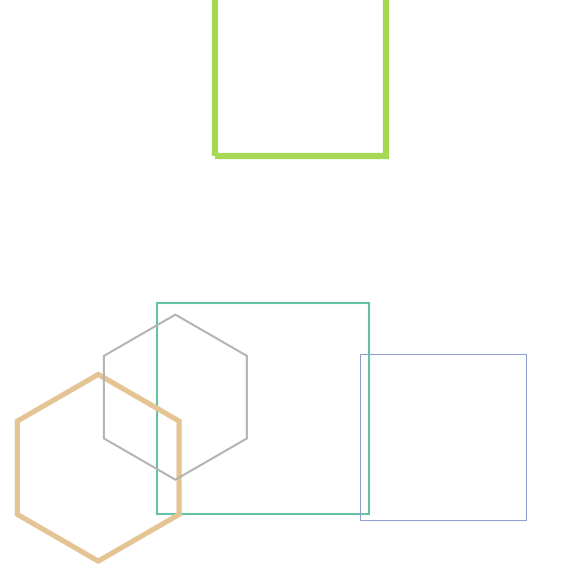[{"shape": "square", "thickness": 1, "radius": 0.92, "center": [0.455, 0.292]}, {"shape": "square", "thickness": 0.5, "radius": 0.72, "center": [0.767, 0.242]}, {"shape": "square", "thickness": 3, "radius": 0.74, "center": [0.521, 0.876]}, {"shape": "hexagon", "thickness": 2.5, "radius": 0.81, "center": [0.17, 0.189]}, {"shape": "hexagon", "thickness": 1, "radius": 0.71, "center": [0.304, 0.311]}]